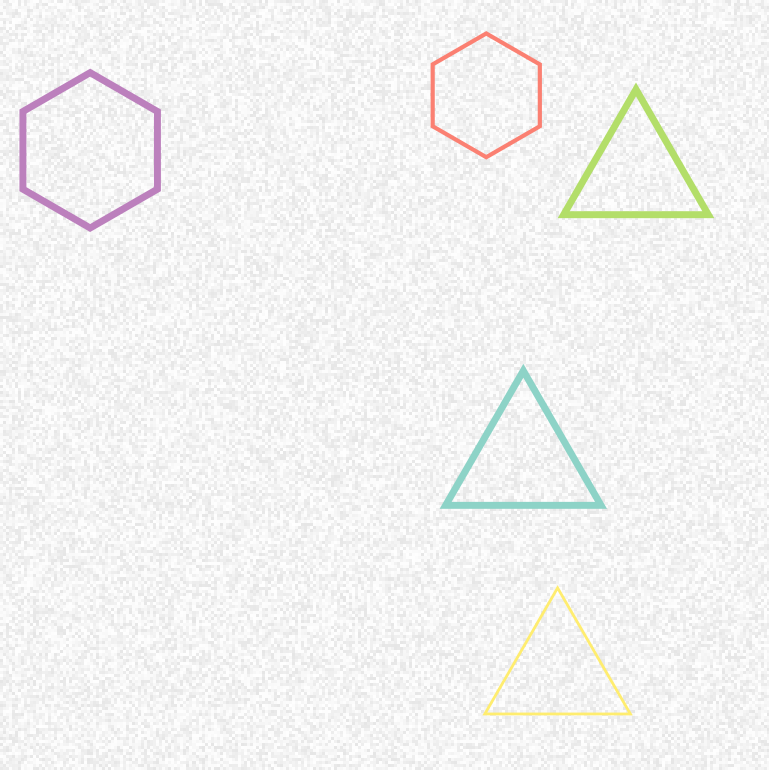[{"shape": "triangle", "thickness": 2.5, "radius": 0.58, "center": [0.68, 0.402]}, {"shape": "hexagon", "thickness": 1.5, "radius": 0.4, "center": [0.632, 0.876]}, {"shape": "triangle", "thickness": 2.5, "radius": 0.54, "center": [0.826, 0.775]}, {"shape": "hexagon", "thickness": 2.5, "radius": 0.5, "center": [0.117, 0.805]}, {"shape": "triangle", "thickness": 1, "radius": 0.55, "center": [0.724, 0.127]}]